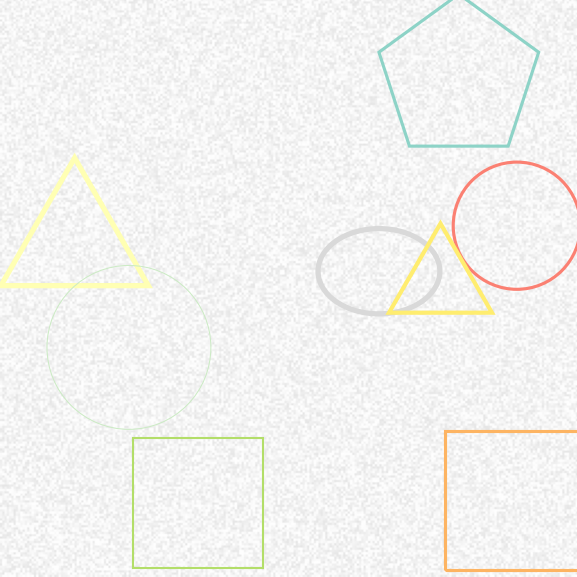[{"shape": "pentagon", "thickness": 1.5, "radius": 0.73, "center": [0.794, 0.864]}, {"shape": "triangle", "thickness": 2.5, "radius": 0.74, "center": [0.129, 0.578]}, {"shape": "circle", "thickness": 1.5, "radius": 0.55, "center": [0.895, 0.608]}, {"shape": "square", "thickness": 1.5, "radius": 0.6, "center": [0.89, 0.133]}, {"shape": "square", "thickness": 1, "radius": 0.56, "center": [0.343, 0.128]}, {"shape": "oval", "thickness": 2.5, "radius": 0.53, "center": [0.656, 0.529]}, {"shape": "circle", "thickness": 0.5, "radius": 0.71, "center": [0.223, 0.398]}, {"shape": "triangle", "thickness": 2, "radius": 0.51, "center": [0.763, 0.509]}]